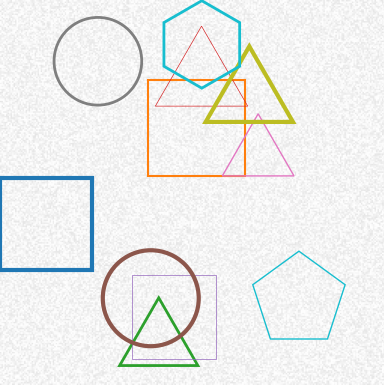[{"shape": "square", "thickness": 3, "radius": 0.6, "center": [0.119, 0.417]}, {"shape": "square", "thickness": 1.5, "radius": 0.63, "center": [0.511, 0.668]}, {"shape": "triangle", "thickness": 2, "radius": 0.59, "center": [0.412, 0.109]}, {"shape": "triangle", "thickness": 0.5, "radius": 0.69, "center": [0.523, 0.794]}, {"shape": "square", "thickness": 0.5, "radius": 0.54, "center": [0.451, 0.176]}, {"shape": "circle", "thickness": 3, "radius": 0.62, "center": [0.392, 0.225]}, {"shape": "triangle", "thickness": 1, "radius": 0.54, "center": [0.671, 0.597]}, {"shape": "circle", "thickness": 2, "radius": 0.57, "center": [0.254, 0.841]}, {"shape": "triangle", "thickness": 3, "radius": 0.65, "center": [0.648, 0.749]}, {"shape": "hexagon", "thickness": 2, "radius": 0.57, "center": [0.524, 0.885]}, {"shape": "pentagon", "thickness": 1, "radius": 0.63, "center": [0.776, 0.221]}]